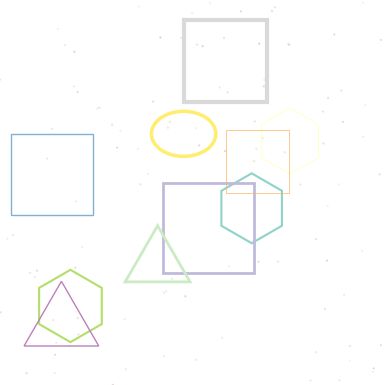[{"shape": "hexagon", "thickness": 1.5, "radius": 0.45, "center": [0.654, 0.459]}, {"shape": "hexagon", "thickness": 0.5, "radius": 0.43, "center": [0.753, 0.634]}, {"shape": "square", "thickness": 2, "radius": 0.59, "center": [0.542, 0.408]}, {"shape": "square", "thickness": 1, "radius": 0.53, "center": [0.135, 0.547]}, {"shape": "square", "thickness": 0.5, "radius": 0.41, "center": [0.669, 0.581]}, {"shape": "hexagon", "thickness": 1.5, "radius": 0.47, "center": [0.183, 0.205]}, {"shape": "square", "thickness": 3, "radius": 0.53, "center": [0.585, 0.841]}, {"shape": "triangle", "thickness": 1, "radius": 0.56, "center": [0.16, 0.157]}, {"shape": "triangle", "thickness": 2, "radius": 0.49, "center": [0.409, 0.316]}, {"shape": "oval", "thickness": 2.5, "radius": 0.42, "center": [0.477, 0.652]}]